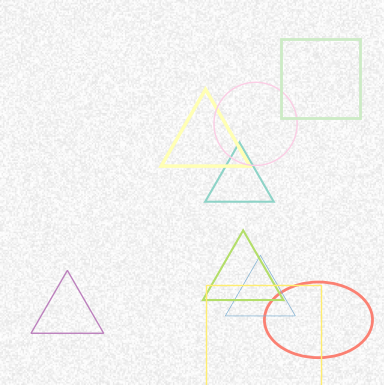[{"shape": "triangle", "thickness": 1.5, "radius": 0.51, "center": [0.622, 0.527]}, {"shape": "triangle", "thickness": 2.5, "radius": 0.66, "center": [0.534, 0.635]}, {"shape": "oval", "thickness": 2, "radius": 0.7, "center": [0.827, 0.169]}, {"shape": "triangle", "thickness": 0.5, "radius": 0.53, "center": [0.676, 0.232]}, {"shape": "triangle", "thickness": 1.5, "radius": 0.6, "center": [0.632, 0.281]}, {"shape": "circle", "thickness": 1, "radius": 0.54, "center": [0.664, 0.678]}, {"shape": "triangle", "thickness": 1, "radius": 0.54, "center": [0.175, 0.189]}, {"shape": "square", "thickness": 2, "radius": 0.51, "center": [0.833, 0.796]}, {"shape": "square", "thickness": 1, "radius": 0.75, "center": [0.685, 0.11]}]